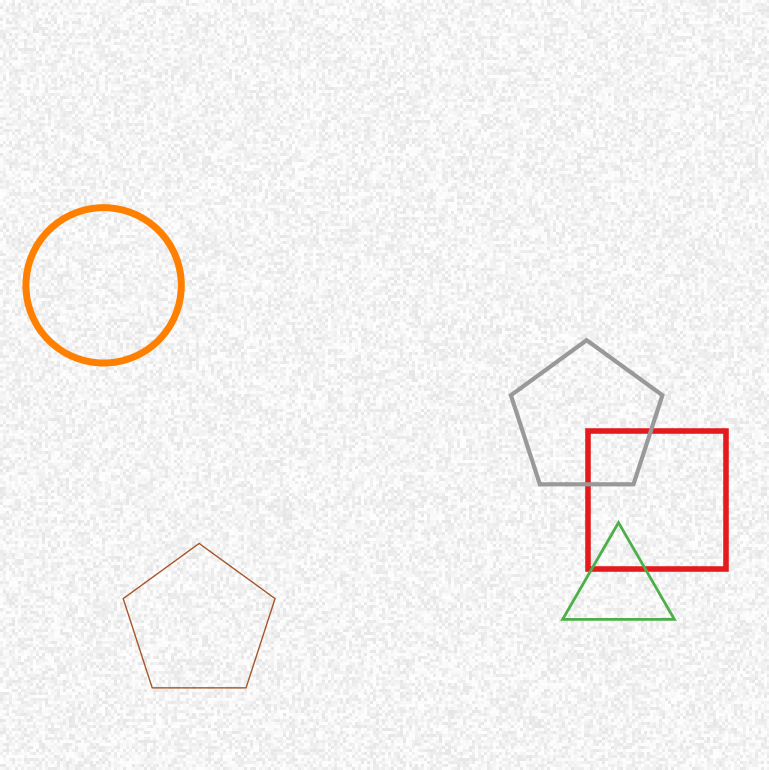[{"shape": "square", "thickness": 2, "radius": 0.45, "center": [0.853, 0.35]}, {"shape": "triangle", "thickness": 1, "radius": 0.42, "center": [0.803, 0.238]}, {"shape": "circle", "thickness": 2.5, "radius": 0.5, "center": [0.135, 0.629]}, {"shape": "pentagon", "thickness": 0.5, "radius": 0.52, "center": [0.259, 0.191]}, {"shape": "pentagon", "thickness": 1.5, "radius": 0.52, "center": [0.762, 0.455]}]